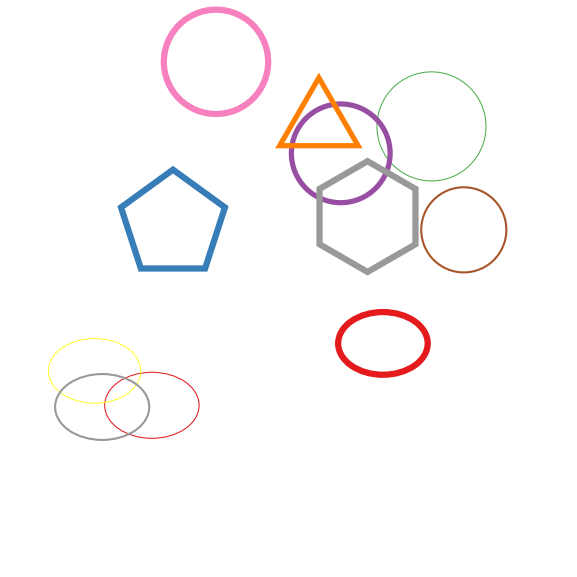[{"shape": "oval", "thickness": 0.5, "radius": 0.41, "center": [0.263, 0.297]}, {"shape": "oval", "thickness": 3, "radius": 0.39, "center": [0.663, 0.404]}, {"shape": "pentagon", "thickness": 3, "radius": 0.47, "center": [0.3, 0.611]}, {"shape": "circle", "thickness": 0.5, "radius": 0.47, "center": [0.747, 0.78]}, {"shape": "circle", "thickness": 2.5, "radius": 0.43, "center": [0.59, 0.734]}, {"shape": "triangle", "thickness": 2.5, "radius": 0.39, "center": [0.552, 0.786]}, {"shape": "oval", "thickness": 0.5, "radius": 0.4, "center": [0.164, 0.357]}, {"shape": "circle", "thickness": 1, "radius": 0.37, "center": [0.803, 0.601]}, {"shape": "circle", "thickness": 3, "radius": 0.45, "center": [0.374, 0.892]}, {"shape": "hexagon", "thickness": 3, "radius": 0.48, "center": [0.636, 0.624]}, {"shape": "oval", "thickness": 1, "radius": 0.41, "center": [0.177, 0.294]}]